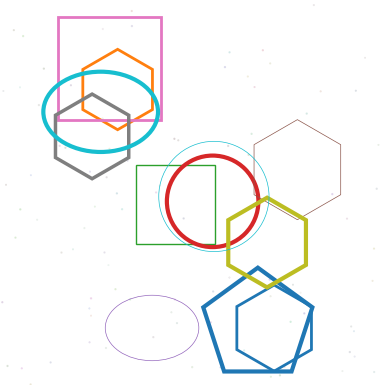[{"shape": "hexagon", "thickness": 2, "radius": 0.56, "center": [0.712, 0.148]}, {"shape": "pentagon", "thickness": 3, "radius": 0.75, "center": [0.67, 0.156]}, {"shape": "hexagon", "thickness": 2, "radius": 0.52, "center": [0.306, 0.768]}, {"shape": "square", "thickness": 1, "radius": 0.51, "center": [0.457, 0.469]}, {"shape": "circle", "thickness": 3, "radius": 0.59, "center": [0.552, 0.477]}, {"shape": "oval", "thickness": 0.5, "radius": 0.61, "center": [0.395, 0.148]}, {"shape": "hexagon", "thickness": 0.5, "radius": 0.65, "center": [0.772, 0.559]}, {"shape": "square", "thickness": 2, "radius": 0.67, "center": [0.283, 0.822]}, {"shape": "hexagon", "thickness": 2.5, "radius": 0.55, "center": [0.239, 0.646]}, {"shape": "hexagon", "thickness": 3, "radius": 0.58, "center": [0.694, 0.37]}, {"shape": "oval", "thickness": 3, "radius": 0.74, "center": [0.262, 0.71]}, {"shape": "circle", "thickness": 0.5, "radius": 0.72, "center": [0.556, 0.49]}]